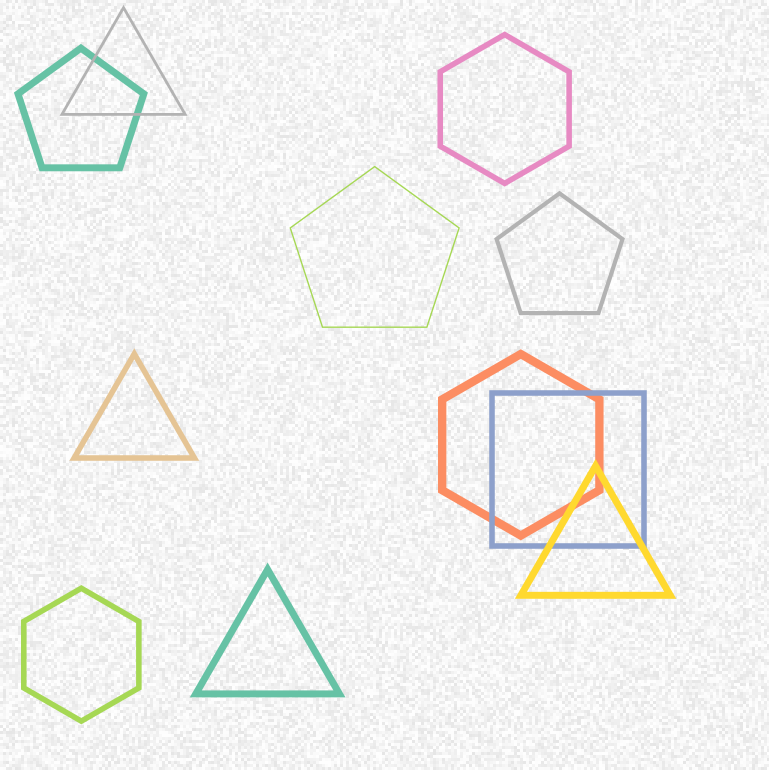[{"shape": "pentagon", "thickness": 2.5, "radius": 0.43, "center": [0.105, 0.852]}, {"shape": "triangle", "thickness": 2.5, "radius": 0.54, "center": [0.348, 0.153]}, {"shape": "hexagon", "thickness": 3, "radius": 0.59, "center": [0.676, 0.422]}, {"shape": "square", "thickness": 2, "radius": 0.5, "center": [0.738, 0.39]}, {"shape": "hexagon", "thickness": 2, "radius": 0.48, "center": [0.655, 0.858]}, {"shape": "hexagon", "thickness": 2, "radius": 0.43, "center": [0.106, 0.15]}, {"shape": "pentagon", "thickness": 0.5, "radius": 0.58, "center": [0.487, 0.668]}, {"shape": "triangle", "thickness": 2.5, "radius": 0.56, "center": [0.773, 0.283]}, {"shape": "triangle", "thickness": 2, "radius": 0.45, "center": [0.174, 0.45]}, {"shape": "pentagon", "thickness": 1.5, "radius": 0.43, "center": [0.727, 0.663]}, {"shape": "triangle", "thickness": 1, "radius": 0.46, "center": [0.16, 0.898]}]